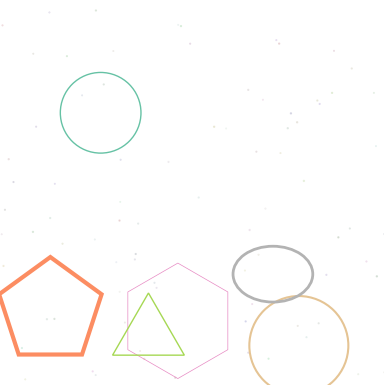[{"shape": "circle", "thickness": 1, "radius": 0.52, "center": [0.261, 0.707]}, {"shape": "pentagon", "thickness": 3, "radius": 0.7, "center": [0.131, 0.192]}, {"shape": "hexagon", "thickness": 0.5, "radius": 0.75, "center": [0.462, 0.167]}, {"shape": "triangle", "thickness": 1, "radius": 0.54, "center": [0.386, 0.131]}, {"shape": "circle", "thickness": 1.5, "radius": 0.64, "center": [0.776, 0.102]}, {"shape": "oval", "thickness": 2, "radius": 0.52, "center": [0.709, 0.288]}]